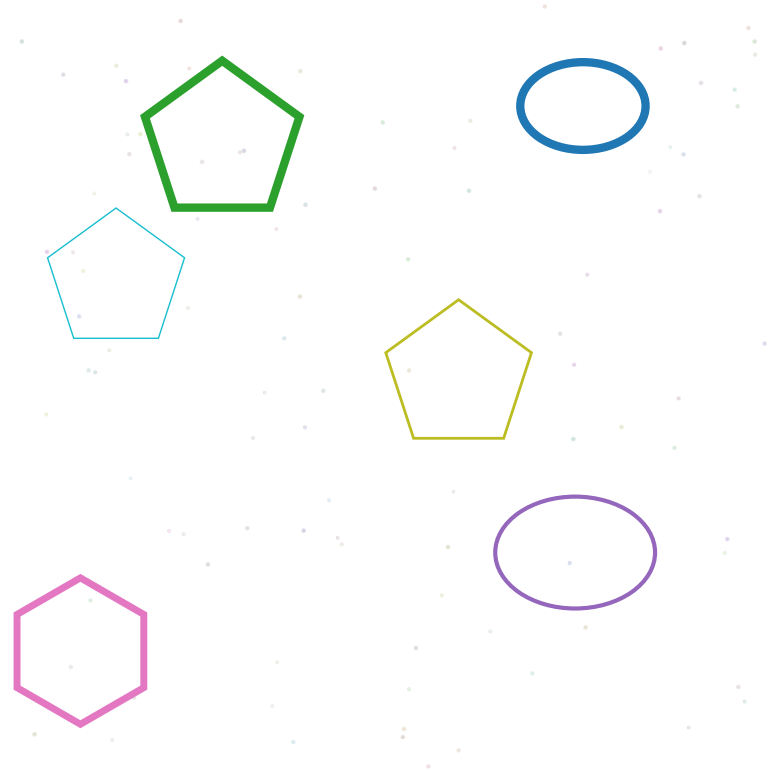[{"shape": "oval", "thickness": 3, "radius": 0.41, "center": [0.757, 0.862]}, {"shape": "pentagon", "thickness": 3, "radius": 0.53, "center": [0.289, 0.816]}, {"shape": "oval", "thickness": 1.5, "radius": 0.52, "center": [0.747, 0.282]}, {"shape": "hexagon", "thickness": 2.5, "radius": 0.48, "center": [0.104, 0.154]}, {"shape": "pentagon", "thickness": 1, "radius": 0.5, "center": [0.596, 0.511]}, {"shape": "pentagon", "thickness": 0.5, "radius": 0.47, "center": [0.151, 0.636]}]